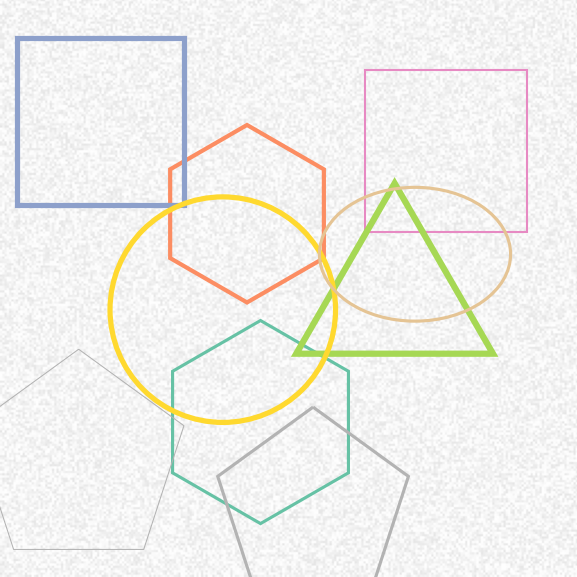[{"shape": "hexagon", "thickness": 1.5, "radius": 0.88, "center": [0.451, 0.268]}, {"shape": "hexagon", "thickness": 2, "radius": 0.77, "center": [0.428, 0.629]}, {"shape": "square", "thickness": 2.5, "radius": 0.72, "center": [0.173, 0.789]}, {"shape": "square", "thickness": 1, "radius": 0.7, "center": [0.772, 0.738]}, {"shape": "triangle", "thickness": 3, "radius": 0.98, "center": [0.683, 0.485]}, {"shape": "circle", "thickness": 2.5, "radius": 0.98, "center": [0.386, 0.463]}, {"shape": "oval", "thickness": 1.5, "radius": 0.83, "center": [0.719, 0.559]}, {"shape": "pentagon", "thickness": 0.5, "radius": 0.96, "center": [0.136, 0.203]}, {"shape": "pentagon", "thickness": 1.5, "radius": 0.87, "center": [0.542, 0.121]}]